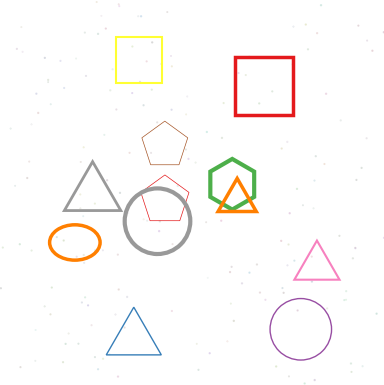[{"shape": "square", "thickness": 2.5, "radius": 0.38, "center": [0.686, 0.776]}, {"shape": "pentagon", "thickness": 0.5, "radius": 0.33, "center": [0.428, 0.48]}, {"shape": "triangle", "thickness": 1, "radius": 0.41, "center": [0.348, 0.12]}, {"shape": "hexagon", "thickness": 3, "radius": 0.33, "center": [0.603, 0.521]}, {"shape": "circle", "thickness": 1, "radius": 0.4, "center": [0.781, 0.145]}, {"shape": "oval", "thickness": 2.5, "radius": 0.33, "center": [0.194, 0.37]}, {"shape": "triangle", "thickness": 2.5, "radius": 0.29, "center": [0.616, 0.479]}, {"shape": "square", "thickness": 1.5, "radius": 0.3, "center": [0.361, 0.845]}, {"shape": "pentagon", "thickness": 0.5, "radius": 0.31, "center": [0.428, 0.623]}, {"shape": "triangle", "thickness": 1.5, "radius": 0.34, "center": [0.823, 0.307]}, {"shape": "circle", "thickness": 3, "radius": 0.43, "center": [0.409, 0.425]}, {"shape": "triangle", "thickness": 2, "radius": 0.42, "center": [0.241, 0.495]}]